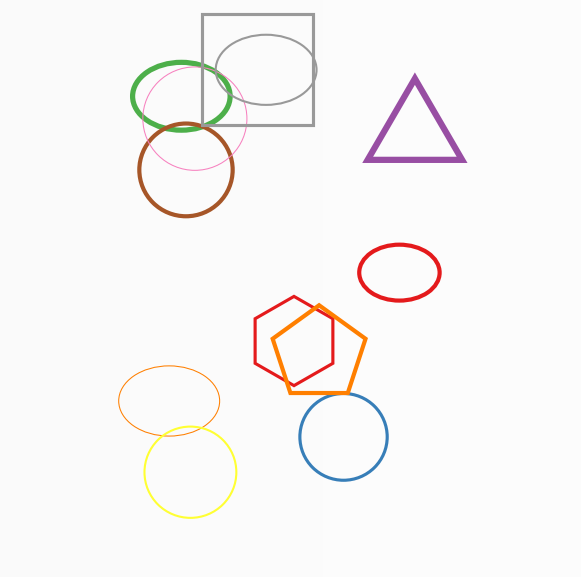[{"shape": "oval", "thickness": 2, "radius": 0.35, "center": [0.687, 0.527]}, {"shape": "hexagon", "thickness": 1.5, "radius": 0.39, "center": [0.506, 0.409]}, {"shape": "circle", "thickness": 1.5, "radius": 0.38, "center": [0.591, 0.243]}, {"shape": "oval", "thickness": 2.5, "radius": 0.42, "center": [0.312, 0.832]}, {"shape": "triangle", "thickness": 3, "radius": 0.47, "center": [0.714, 0.769]}, {"shape": "oval", "thickness": 0.5, "radius": 0.43, "center": [0.291, 0.305]}, {"shape": "pentagon", "thickness": 2, "radius": 0.42, "center": [0.549, 0.387]}, {"shape": "circle", "thickness": 1, "radius": 0.4, "center": [0.328, 0.181]}, {"shape": "circle", "thickness": 2, "radius": 0.4, "center": [0.32, 0.705]}, {"shape": "circle", "thickness": 0.5, "radius": 0.45, "center": [0.335, 0.794]}, {"shape": "square", "thickness": 1.5, "radius": 0.48, "center": [0.443, 0.878]}, {"shape": "oval", "thickness": 1, "radius": 0.43, "center": [0.458, 0.878]}]